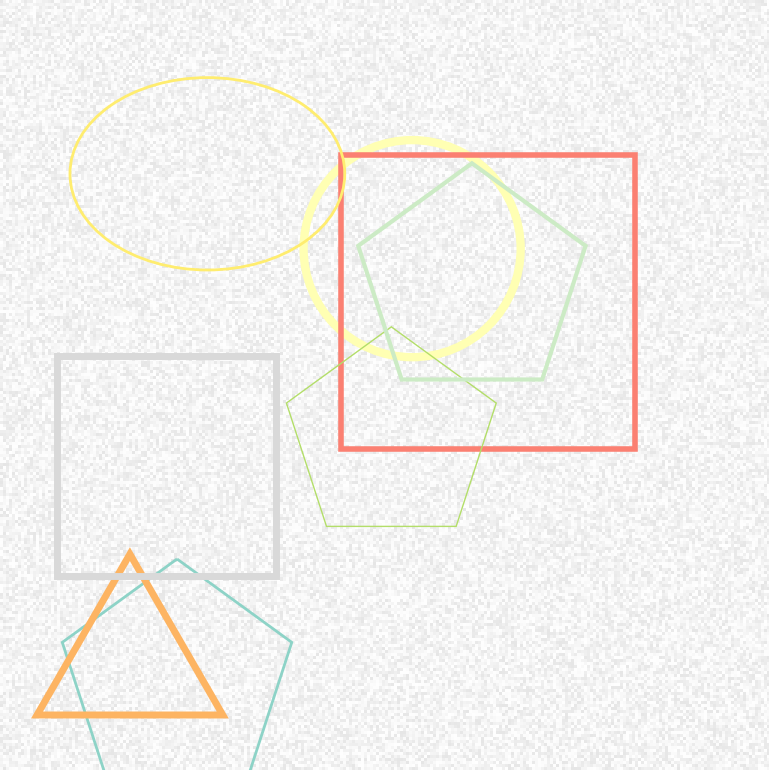[{"shape": "pentagon", "thickness": 1, "radius": 0.78, "center": [0.23, 0.117]}, {"shape": "circle", "thickness": 3, "radius": 0.7, "center": [0.535, 0.677]}, {"shape": "square", "thickness": 2, "radius": 0.95, "center": [0.633, 0.608]}, {"shape": "triangle", "thickness": 2.5, "radius": 0.7, "center": [0.169, 0.141]}, {"shape": "pentagon", "thickness": 0.5, "radius": 0.72, "center": [0.508, 0.432]}, {"shape": "square", "thickness": 2.5, "radius": 0.71, "center": [0.216, 0.395]}, {"shape": "pentagon", "thickness": 1.5, "radius": 0.78, "center": [0.613, 0.633]}, {"shape": "oval", "thickness": 1, "radius": 0.89, "center": [0.269, 0.774]}]